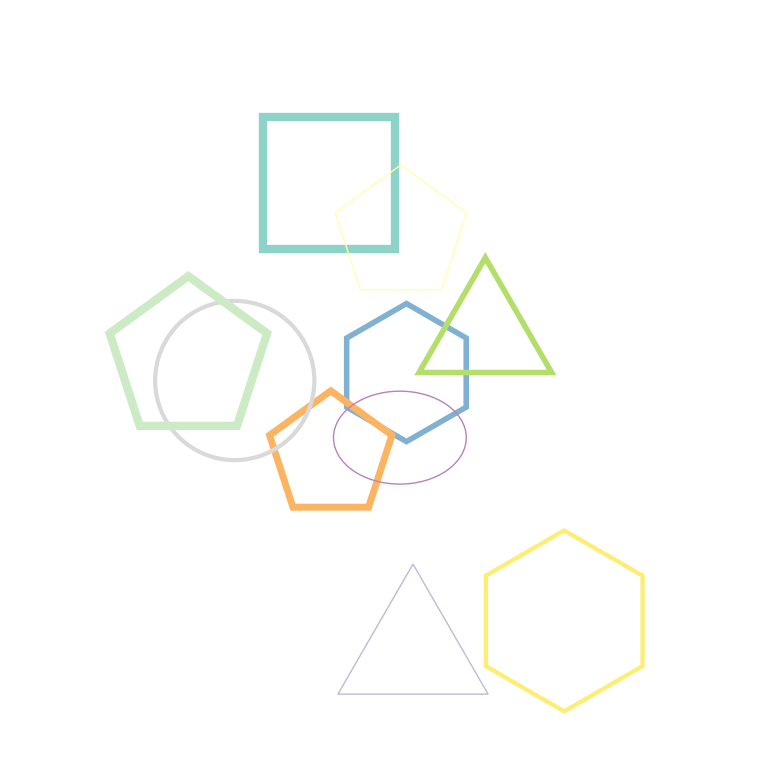[{"shape": "square", "thickness": 3, "radius": 0.43, "center": [0.428, 0.762]}, {"shape": "pentagon", "thickness": 0.5, "radius": 0.45, "center": [0.521, 0.696]}, {"shape": "triangle", "thickness": 0.5, "radius": 0.56, "center": [0.536, 0.155]}, {"shape": "hexagon", "thickness": 2, "radius": 0.45, "center": [0.528, 0.516]}, {"shape": "pentagon", "thickness": 2.5, "radius": 0.42, "center": [0.43, 0.409]}, {"shape": "triangle", "thickness": 2, "radius": 0.5, "center": [0.63, 0.566]}, {"shape": "circle", "thickness": 1.5, "radius": 0.52, "center": [0.305, 0.506]}, {"shape": "oval", "thickness": 0.5, "radius": 0.43, "center": [0.519, 0.432]}, {"shape": "pentagon", "thickness": 3, "radius": 0.54, "center": [0.245, 0.534]}, {"shape": "hexagon", "thickness": 1.5, "radius": 0.59, "center": [0.733, 0.194]}]